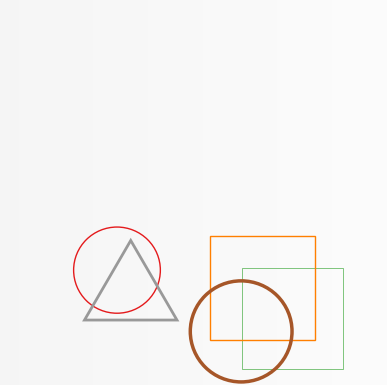[{"shape": "circle", "thickness": 1, "radius": 0.56, "center": [0.302, 0.298]}, {"shape": "square", "thickness": 0.5, "radius": 0.65, "center": [0.756, 0.173]}, {"shape": "square", "thickness": 1, "radius": 0.68, "center": [0.678, 0.252]}, {"shape": "circle", "thickness": 2.5, "radius": 0.66, "center": [0.622, 0.139]}, {"shape": "triangle", "thickness": 2, "radius": 0.69, "center": [0.337, 0.238]}]